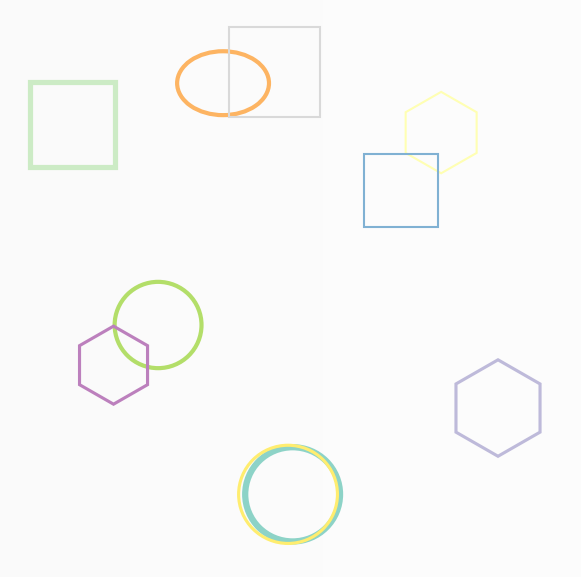[{"shape": "circle", "thickness": 3, "radius": 0.41, "center": [0.503, 0.143]}, {"shape": "hexagon", "thickness": 1, "radius": 0.35, "center": [0.759, 0.77]}, {"shape": "hexagon", "thickness": 1.5, "radius": 0.42, "center": [0.857, 0.293]}, {"shape": "square", "thickness": 1, "radius": 0.32, "center": [0.689, 0.669]}, {"shape": "oval", "thickness": 2, "radius": 0.4, "center": [0.384, 0.855]}, {"shape": "circle", "thickness": 2, "radius": 0.37, "center": [0.272, 0.436]}, {"shape": "square", "thickness": 1, "radius": 0.39, "center": [0.473, 0.874]}, {"shape": "hexagon", "thickness": 1.5, "radius": 0.34, "center": [0.195, 0.367]}, {"shape": "square", "thickness": 2.5, "radius": 0.37, "center": [0.124, 0.783]}, {"shape": "circle", "thickness": 1.5, "radius": 0.43, "center": [0.496, 0.143]}]